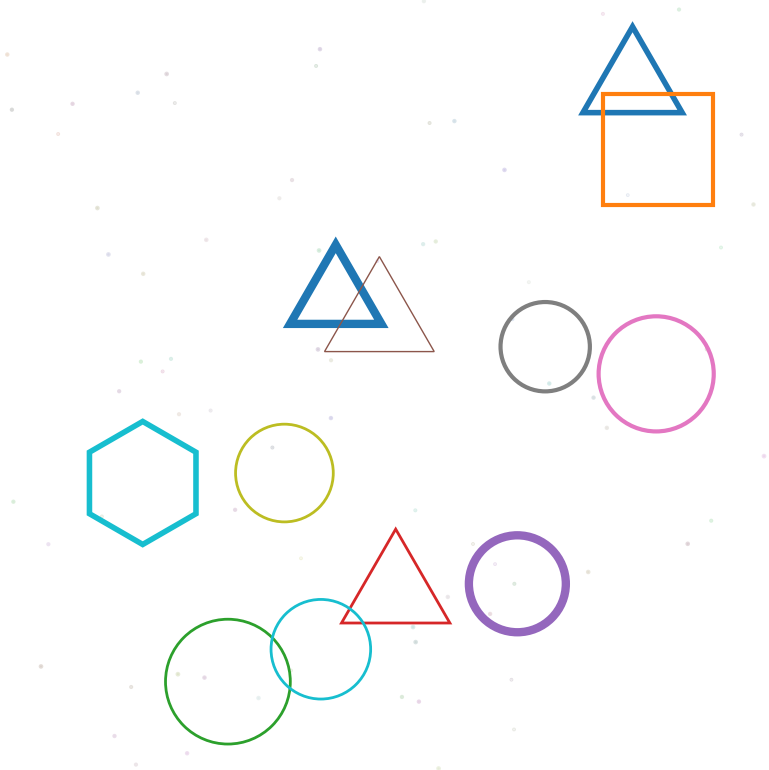[{"shape": "triangle", "thickness": 2, "radius": 0.37, "center": [0.822, 0.891]}, {"shape": "triangle", "thickness": 3, "radius": 0.34, "center": [0.436, 0.614]}, {"shape": "square", "thickness": 1.5, "radius": 0.36, "center": [0.855, 0.806]}, {"shape": "circle", "thickness": 1, "radius": 0.41, "center": [0.296, 0.115]}, {"shape": "triangle", "thickness": 1, "radius": 0.41, "center": [0.514, 0.232]}, {"shape": "circle", "thickness": 3, "radius": 0.31, "center": [0.672, 0.242]}, {"shape": "triangle", "thickness": 0.5, "radius": 0.41, "center": [0.493, 0.585]}, {"shape": "circle", "thickness": 1.5, "radius": 0.37, "center": [0.852, 0.514]}, {"shape": "circle", "thickness": 1.5, "radius": 0.29, "center": [0.708, 0.55]}, {"shape": "circle", "thickness": 1, "radius": 0.32, "center": [0.369, 0.386]}, {"shape": "hexagon", "thickness": 2, "radius": 0.4, "center": [0.185, 0.373]}, {"shape": "circle", "thickness": 1, "radius": 0.32, "center": [0.417, 0.157]}]